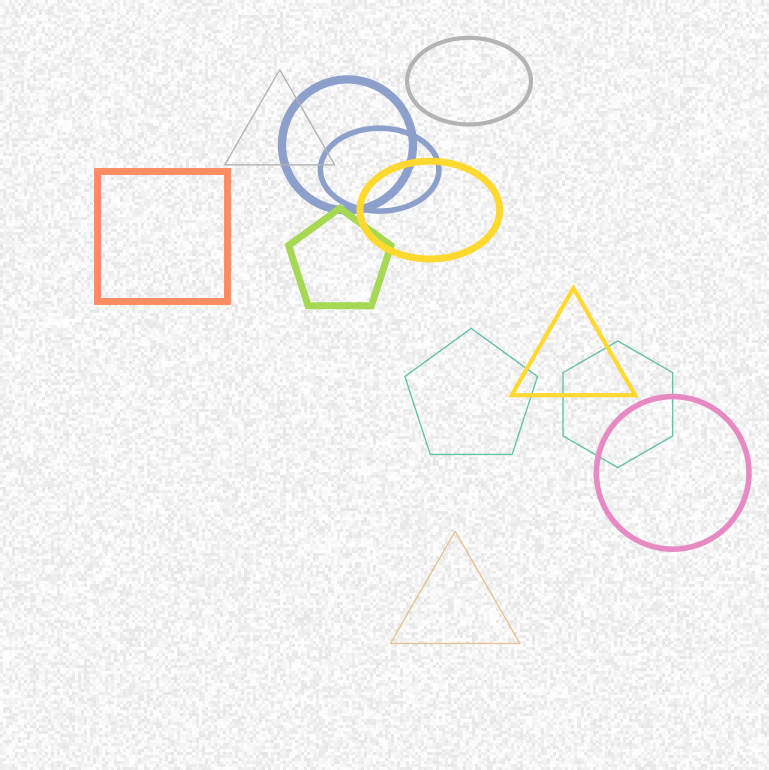[{"shape": "hexagon", "thickness": 0.5, "radius": 0.41, "center": [0.802, 0.475]}, {"shape": "pentagon", "thickness": 0.5, "radius": 0.45, "center": [0.612, 0.483]}, {"shape": "square", "thickness": 2.5, "radius": 0.42, "center": [0.21, 0.694]}, {"shape": "circle", "thickness": 3, "radius": 0.43, "center": [0.451, 0.812]}, {"shape": "oval", "thickness": 2, "radius": 0.38, "center": [0.493, 0.78]}, {"shape": "circle", "thickness": 2, "radius": 0.5, "center": [0.874, 0.386]}, {"shape": "pentagon", "thickness": 2.5, "radius": 0.35, "center": [0.441, 0.66]}, {"shape": "oval", "thickness": 2.5, "radius": 0.45, "center": [0.558, 0.727]}, {"shape": "triangle", "thickness": 1.5, "radius": 0.46, "center": [0.745, 0.533]}, {"shape": "triangle", "thickness": 0.5, "radius": 0.49, "center": [0.591, 0.213]}, {"shape": "triangle", "thickness": 0.5, "radius": 0.41, "center": [0.363, 0.827]}, {"shape": "oval", "thickness": 1.5, "radius": 0.4, "center": [0.609, 0.895]}]